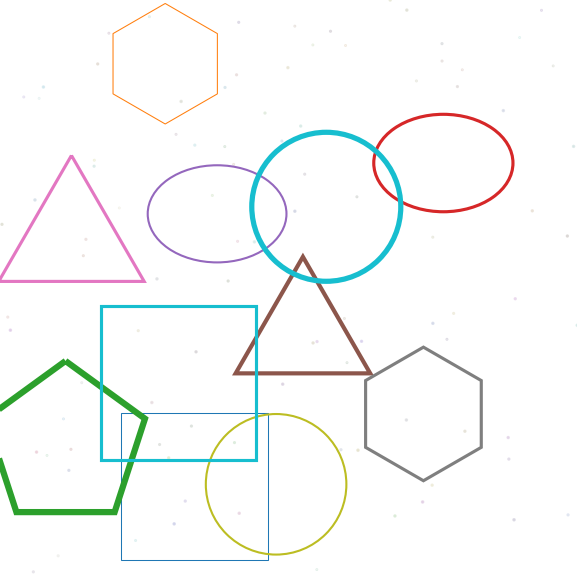[{"shape": "square", "thickness": 0.5, "radius": 0.63, "center": [0.337, 0.157]}, {"shape": "hexagon", "thickness": 0.5, "radius": 0.52, "center": [0.286, 0.889]}, {"shape": "pentagon", "thickness": 3, "radius": 0.72, "center": [0.113, 0.229]}, {"shape": "oval", "thickness": 1.5, "radius": 0.6, "center": [0.768, 0.717]}, {"shape": "oval", "thickness": 1, "radius": 0.6, "center": [0.376, 0.629]}, {"shape": "triangle", "thickness": 2, "radius": 0.67, "center": [0.525, 0.42]}, {"shape": "triangle", "thickness": 1.5, "radius": 0.73, "center": [0.124, 0.585]}, {"shape": "hexagon", "thickness": 1.5, "radius": 0.58, "center": [0.733, 0.282]}, {"shape": "circle", "thickness": 1, "radius": 0.61, "center": [0.478, 0.161]}, {"shape": "circle", "thickness": 2.5, "radius": 0.65, "center": [0.565, 0.641]}, {"shape": "square", "thickness": 1.5, "radius": 0.67, "center": [0.309, 0.336]}]